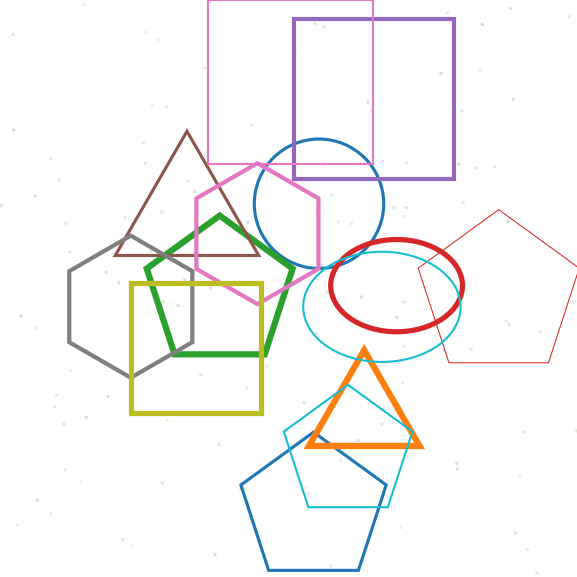[{"shape": "pentagon", "thickness": 1.5, "radius": 0.66, "center": [0.543, 0.119]}, {"shape": "circle", "thickness": 1.5, "radius": 0.56, "center": [0.552, 0.646]}, {"shape": "triangle", "thickness": 3, "radius": 0.55, "center": [0.631, 0.282]}, {"shape": "pentagon", "thickness": 3, "radius": 0.66, "center": [0.38, 0.493]}, {"shape": "pentagon", "thickness": 0.5, "radius": 0.73, "center": [0.864, 0.489]}, {"shape": "oval", "thickness": 2.5, "radius": 0.57, "center": [0.687, 0.505]}, {"shape": "square", "thickness": 2, "radius": 0.69, "center": [0.648, 0.827]}, {"shape": "triangle", "thickness": 1.5, "radius": 0.72, "center": [0.324, 0.628]}, {"shape": "hexagon", "thickness": 2, "radius": 0.61, "center": [0.446, 0.595]}, {"shape": "square", "thickness": 1, "radius": 0.71, "center": [0.503, 0.857]}, {"shape": "hexagon", "thickness": 2, "radius": 0.62, "center": [0.226, 0.468]}, {"shape": "square", "thickness": 2.5, "radius": 0.56, "center": [0.339, 0.396]}, {"shape": "oval", "thickness": 1, "radius": 0.68, "center": [0.661, 0.468]}, {"shape": "pentagon", "thickness": 1, "radius": 0.59, "center": [0.603, 0.216]}]